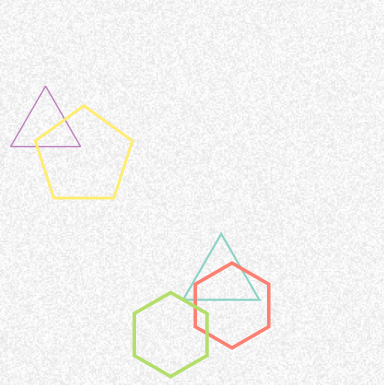[{"shape": "triangle", "thickness": 1.5, "radius": 0.57, "center": [0.575, 0.278]}, {"shape": "hexagon", "thickness": 2.5, "radius": 0.55, "center": [0.603, 0.207]}, {"shape": "hexagon", "thickness": 2.5, "radius": 0.55, "center": [0.443, 0.131]}, {"shape": "triangle", "thickness": 1, "radius": 0.52, "center": [0.118, 0.672]}, {"shape": "pentagon", "thickness": 2, "radius": 0.66, "center": [0.218, 0.593]}]